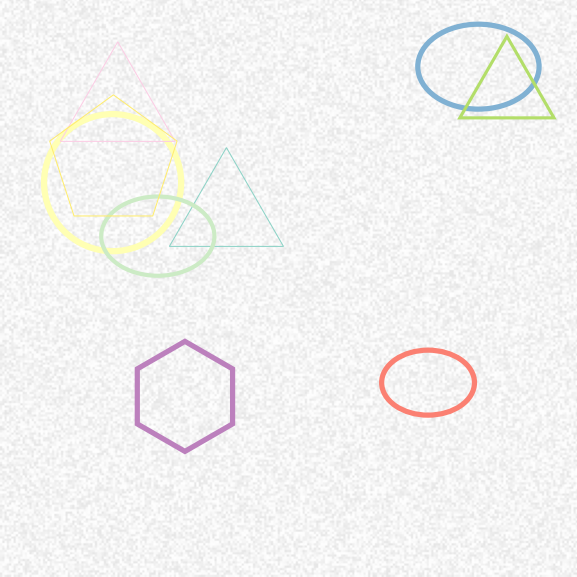[{"shape": "triangle", "thickness": 0.5, "radius": 0.57, "center": [0.392, 0.629]}, {"shape": "circle", "thickness": 3, "radius": 0.59, "center": [0.195, 0.683]}, {"shape": "oval", "thickness": 2.5, "radius": 0.4, "center": [0.741, 0.337]}, {"shape": "oval", "thickness": 2.5, "radius": 0.53, "center": [0.828, 0.884]}, {"shape": "triangle", "thickness": 1.5, "radius": 0.47, "center": [0.878, 0.842]}, {"shape": "triangle", "thickness": 0.5, "radius": 0.57, "center": [0.204, 0.812]}, {"shape": "hexagon", "thickness": 2.5, "radius": 0.48, "center": [0.32, 0.313]}, {"shape": "oval", "thickness": 2, "radius": 0.49, "center": [0.273, 0.59]}, {"shape": "pentagon", "thickness": 0.5, "radius": 0.58, "center": [0.196, 0.719]}]